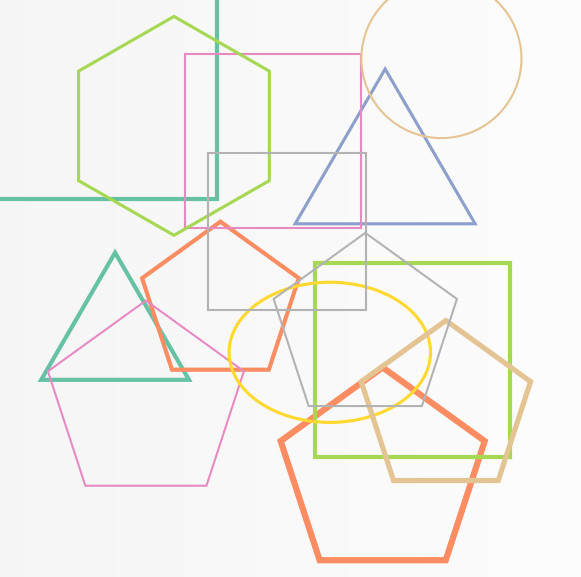[{"shape": "square", "thickness": 2, "radius": 0.94, "center": [0.184, 0.842]}, {"shape": "triangle", "thickness": 2, "radius": 0.73, "center": [0.198, 0.415]}, {"shape": "pentagon", "thickness": 3, "radius": 0.92, "center": [0.658, 0.178]}, {"shape": "pentagon", "thickness": 2, "radius": 0.71, "center": [0.379, 0.474]}, {"shape": "triangle", "thickness": 1.5, "radius": 0.89, "center": [0.663, 0.701]}, {"shape": "square", "thickness": 1, "radius": 0.75, "center": [0.469, 0.755]}, {"shape": "pentagon", "thickness": 1, "radius": 0.89, "center": [0.251, 0.301]}, {"shape": "square", "thickness": 2, "radius": 0.84, "center": [0.709, 0.375]}, {"shape": "hexagon", "thickness": 1.5, "radius": 0.95, "center": [0.299, 0.781]}, {"shape": "oval", "thickness": 1.5, "radius": 0.87, "center": [0.567, 0.389]}, {"shape": "circle", "thickness": 1, "radius": 0.69, "center": [0.759, 0.898]}, {"shape": "pentagon", "thickness": 2.5, "radius": 0.77, "center": [0.767, 0.291]}, {"shape": "pentagon", "thickness": 1, "radius": 0.83, "center": [0.628, 0.43]}, {"shape": "square", "thickness": 1, "radius": 0.68, "center": [0.493, 0.598]}]